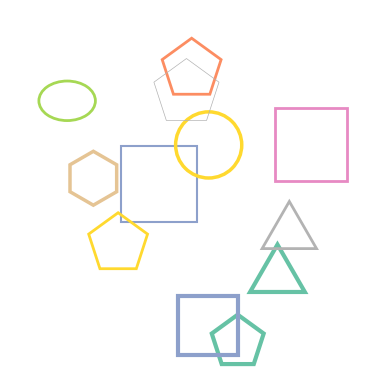[{"shape": "pentagon", "thickness": 3, "radius": 0.35, "center": [0.617, 0.112]}, {"shape": "triangle", "thickness": 3, "radius": 0.41, "center": [0.721, 0.283]}, {"shape": "pentagon", "thickness": 2, "radius": 0.4, "center": [0.498, 0.82]}, {"shape": "square", "thickness": 1.5, "radius": 0.49, "center": [0.412, 0.523]}, {"shape": "square", "thickness": 3, "radius": 0.39, "center": [0.54, 0.154]}, {"shape": "square", "thickness": 2, "radius": 0.47, "center": [0.807, 0.624]}, {"shape": "oval", "thickness": 2, "radius": 0.37, "center": [0.174, 0.738]}, {"shape": "pentagon", "thickness": 2, "radius": 0.4, "center": [0.307, 0.367]}, {"shape": "circle", "thickness": 2.5, "radius": 0.43, "center": [0.542, 0.624]}, {"shape": "hexagon", "thickness": 2.5, "radius": 0.35, "center": [0.242, 0.537]}, {"shape": "pentagon", "thickness": 0.5, "radius": 0.44, "center": [0.484, 0.759]}, {"shape": "triangle", "thickness": 2, "radius": 0.41, "center": [0.752, 0.395]}]